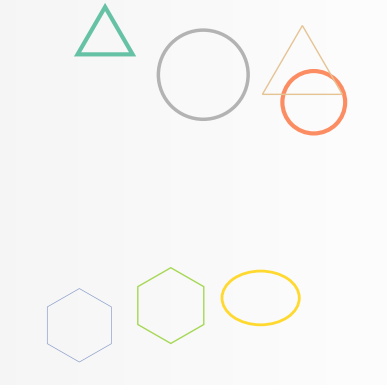[{"shape": "triangle", "thickness": 3, "radius": 0.41, "center": [0.271, 0.9]}, {"shape": "circle", "thickness": 3, "radius": 0.41, "center": [0.81, 0.734]}, {"shape": "hexagon", "thickness": 0.5, "radius": 0.48, "center": [0.205, 0.155]}, {"shape": "hexagon", "thickness": 1, "radius": 0.49, "center": [0.441, 0.206]}, {"shape": "oval", "thickness": 2, "radius": 0.5, "center": [0.673, 0.226]}, {"shape": "triangle", "thickness": 1, "radius": 0.6, "center": [0.78, 0.814]}, {"shape": "circle", "thickness": 2.5, "radius": 0.58, "center": [0.525, 0.806]}]